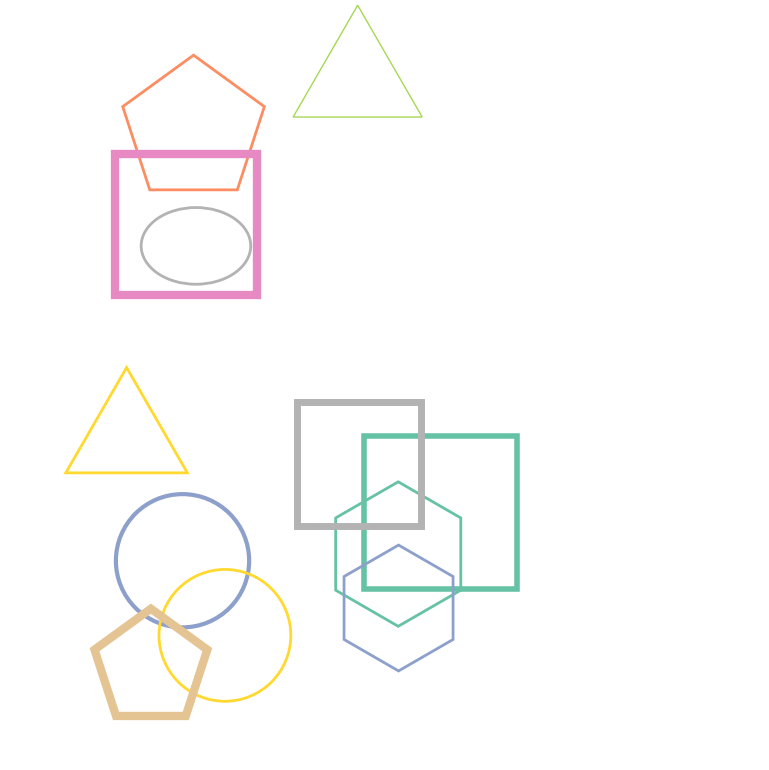[{"shape": "hexagon", "thickness": 1, "radius": 0.47, "center": [0.517, 0.28]}, {"shape": "square", "thickness": 2, "radius": 0.49, "center": [0.572, 0.334]}, {"shape": "pentagon", "thickness": 1, "radius": 0.48, "center": [0.251, 0.832]}, {"shape": "hexagon", "thickness": 1, "radius": 0.41, "center": [0.518, 0.21]}, {"shape": "circle", "thickness": 1.5, "radius": 0.43, "center": [0.237, 0.272]}, {"shape": "square", "thickness": 3, "radius": 0.46, "center": [0.242, 0.709]}, {"shape": "triangle", "thickness": 0.5, "radius": 0.48, "center": [0.464, 0.896]}, {"shape": "circle", "thickness": 1, "radius": 0.43, "center": [0.292, 0.175]}, {"shape": "triangle", "thickness": 1, "radius": 0.46, "center": [0.164, 0.432]}, {"shape": "pentagon", "thickness": 3, "radius": 0.39, "center": [0.196, 0.132]}, {"shape": "oval", "thickness": 1, "radius": 0.36, "center": [0.254, 0.681]}, {"shape": "square", "thickness": 2.5, "radius": 0.4, "center": [0.466, 0.397]}]